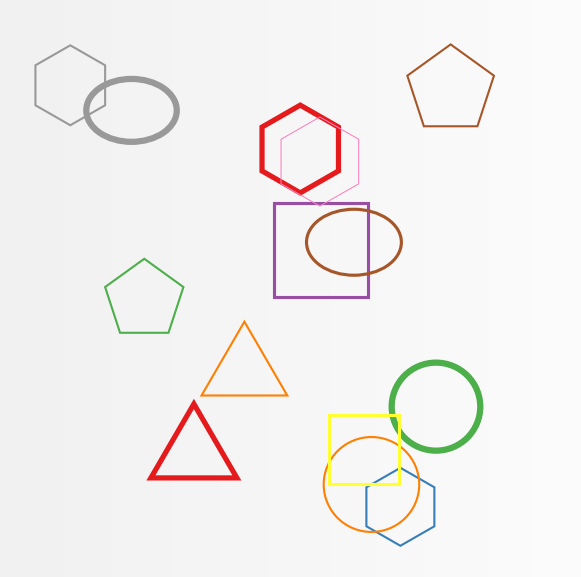[{"shape": "hexagon", "thickness": 2.5, "radius": 0.38, "center": [0.517, 0.741]}, {"shape": "triangle", "thickness": 2.5, "radius": 0.43, "center": [0.334, 0.214]}, {"shape": "hexagon", "thickness": 1, "radius": 0.34, "center": [0.689, 0.122]}, {"shape": "circle", "thickness": 3, "radius": 0.38, "center": [0.75, 0.295]}, {"shape": "pentagon", "thickness": 1, "radius": 0.35, "center": [0.248, 0.48]}, {"shape": "square", "thickness": 1.5, "radius": 0.41, "center": [0.552, 0.566]}, {"shape": "circle", "thickness": 1, "radius": 0.41, "center": [0.639, 0.16]}, {"shape": "triangle", "thickness": 1, "radius": 0.43, "center": [0.42, 0.357]}, {"shape": "square", "thickness": 1.5, "radius": 0.3, "center": [0.626, 0.221]}, {"shape": "pentagon", "thickness": 1, "radius": 0.39, "center": [0.775, 0.844]}, {"shape": "oval", "thickness": 1.5, "radius": 0.41, "center": [0.609, 0.58]}, {"shape": "hexagon", "thickness": 0.5, "radius": 0.39, "center": [0.55, 0.719]}, {"shape": "hexagon", "thickness": 1, "radius": 0.35, "center": [0.121, 0.851]}, {"shape": "oval", "thickness": 3, "radius": 0.39, "center": [0.226, 0.808]}]